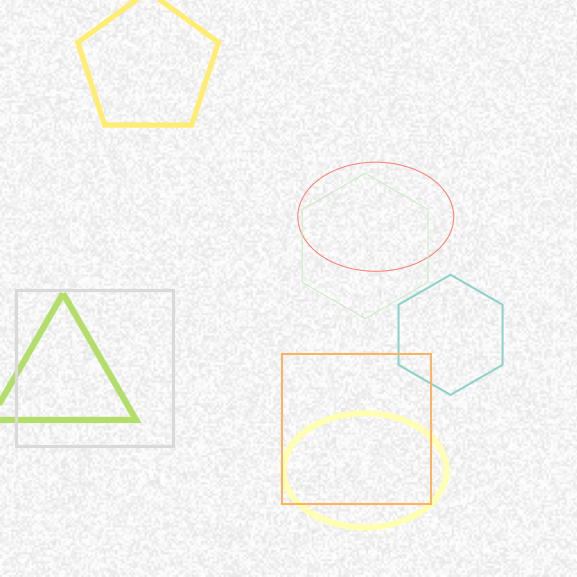[{"shape": "hexagon", "thickness": 1, "radius": 0.52, "center": [0.78, 0.419]}, {"shape": "oval", "thickness": 3, "radius": 0.71, "center": [0.632, 0.185]}, {"shape": "oval", "thickness": 0.5, "radius": 0.67, "center": [0.651, 0.624]}, {"shape": "square", "thickness": 1, "radius": 0.65, "center": [0.617, 0.256]}, {"shape": "triangle", "thickness": 3, "radius": 0.73, "center": [0.109, 0.345]}, {"shape": "square", "thickness": 1.5, "radius": 0.68, "center": [0.164, 0.361]}, {"shape": "hexagon", "thickness": 0.5, "radius": 0.63, "center": [0.632, 0.573]}, {"shape": "pentagon", "thickness": 2.5, "radius": 0.64, "center": [0.257, 0.886]}]